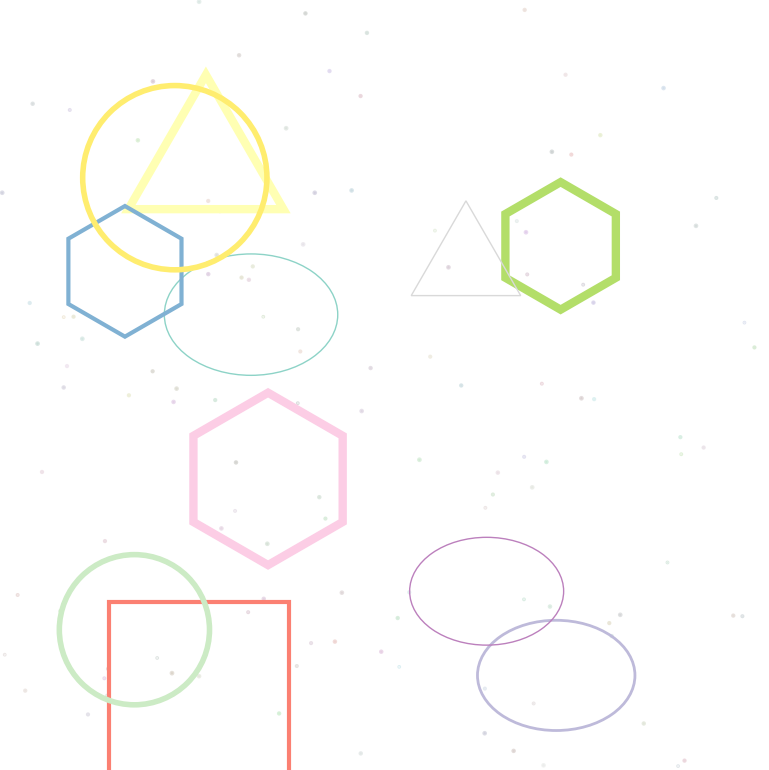[{"shape": "oval", "thickness": 0.5, "radius": 0.56, "center": [0.326, 0.591]}, {"shape": "triangle", "thickness": 3, "radius": 0.58, "center": [0.267, 0.787]}, {"shape": "oval", "thickness": 1, "radius": 0.51, "center": [0.722, 0.123]}, {"shape": "square", "thickness": 1.5, "radius": 0.59, "center": [0.259, 0.102]}, {"shape": "hexagon", "thickness": 1.5, "radius": 0.42, "center": [0.162, 0.648]}, {"shape": "hexagon", "thickness": 3, "radius": 0.41, "center": [0.728, 0.681]}, {"shape": "hexagon", "thickness": 3, "radius": 0.56, "center": [0.348, 0.378]}, {"shape": "triangle", "thickness": 0.5, "radius": 0.41, "center": [0.605, 0.657]}, {"shape": "oval", "thickness": 0.5, "radius": 0.5, "center": [0.632, 0.232]}, {"shape": "circle", "thickness": 2, "radius": 0.49, "center": [0.175, 0.182]}, {"shape": "circle", "thickness": 2, "radius": 0.6, "center": [0.227, 0.769]}]